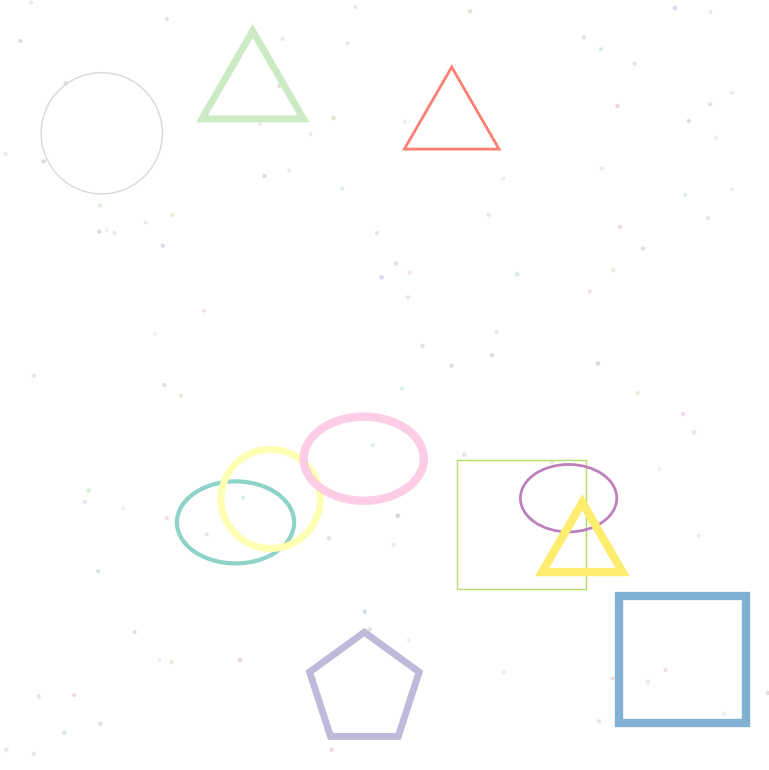[{"shape": "oval", "thickness": 1.5, "radius": 0.38, "center": [0.306, 0.322]}, {"shape": "circle", "thickness": 2.5, "radius": 0.32, "center": [0.351, 0.352]}, {"shape": "pentagon", "thickness": 2.5, "radius": 0.37, "center": [0.473, 0.104]}, {"shape": "triangle", "thickness": 1, "radius": 0.36, "center": [0.587, 0.842]}, {"shape": "square", "thickness": 3, "radius": 0.41, "center": [0.887, 0.144]}, {"shape": "square", "thickness": 0.5, "radius": 0.42, "center": [0.677, 0.319]}, {"shape": "oval", "thickness": 3, "radius": 0.39, "center": [0.472, 0.404]}, {"shape": "circle", "thickness": 0.5, "radius": 0.39, "center": [0.132, 0.827]}, {"shape": "oval", "thickness": 1, "radius": 0.31, "center": [0.738, 0.353]}, {"shape": "triangle", "thickness": 2.5, "radius": 0.38, "center": [0.328, 0.884]}, {"shape": "triangle", "thickness": 3, "radius": 0.3, "center": [0.756, 0.287]}]